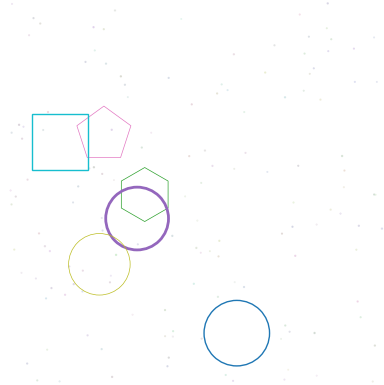[{"shape": "circle", "thickness": 1, "radius": 0.43, "center": [0.615, 0.135]}, {"shape": "hexagon", "thickness": 0.5, "radius": 0.35, "center": [0.376, 0.495]}, {"shape": "circle", "thickness": 2, "radius": 0.41, "center": [0.356, 0.432]}, {"shape": "pentagon", "thickness": 0.5, "radius": 0.37, "center": [0.27, 0.651]}, {"shape": "circle", "thickness": 0.5, "radius": 0.4, "center": [0.258, 0.314]}, {"shape": "square", "thickness": 1, "radius": 0.36, "center": [0.156, 0.632]}]